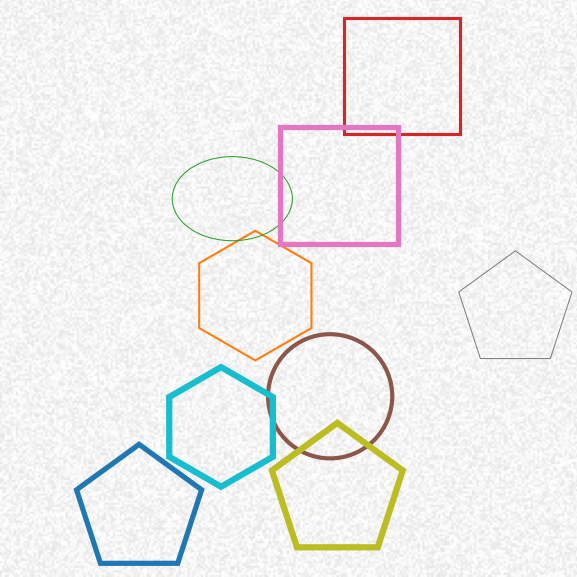[{"shape": "pentagon", "thickness": 2.5, "radius": 0.57, "center": [0.241, 0.116]}, {"shape": "hexagon", "thickness": 1, "radius": 0.56, "center": [0.442, 0.487]}, {"shape": "oval", "thickness": 0.5, "radius": 0.52, "center": [0.402, 0.655]}, {"shape": "square", "thickness": 1.5, "radius": 0.5, "center": [0.696, 0.867]}, {"shape": "circle", "thickness": 2, "radius": 0.54, "center": [0.572, 0.313]}, {"shape": "square", "thickness": 2.5, "radius": 0.51, "center": [0.587, 0.678]}, {"shape": "pentagon", "thickness": 0.5, "radius": 0.52, "center": [0.892, 0.462]}, {"shape": "pentagon", "thickness": 3, "radius": 0.6, "center": [0.584, 0.148]}, {"shape": "hexagon", "thickness": 3, "radius": 0.52, "center": [0.383, 0.26]}]